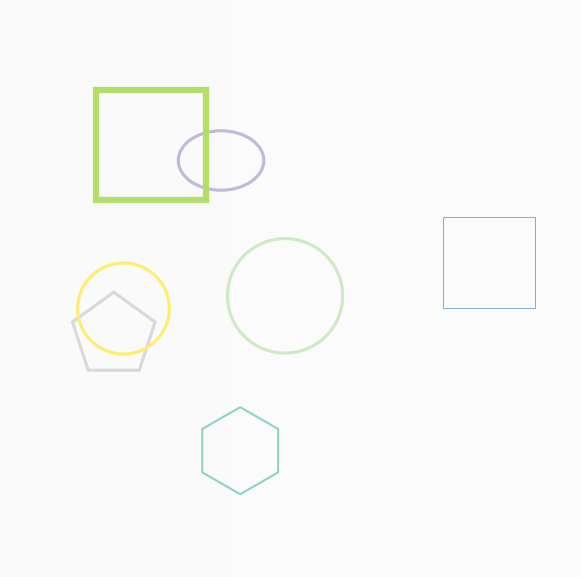[{"shape": "hexagon", "thickness": 1, "radius": 0.38, "center": [0.413, 0.219]}, {"shape": "oval", "thickness": 1.5, "radius": 0.37, "center": [0.38, 0.721]}, {"shape": "square", "thickness": 0.5, "radius": 0.4, "center": [0.841, 0.545]}, {"shape": "square", "thickness": 3, "radius": 0.48, "center": [0.26, 0.747]}, {"shape": "pentagon", "thickness": 1.5, "radius": 0.37, "center": [0.196, 0.418]}, {"shape": "circle", "thickness": 1.5, "radius": 0.5, "center": [0.49, 0.487]}, {"shape": "circle", "thickness": 1.5, "radius": 0.39, "center": [0.212, 0.465]}]